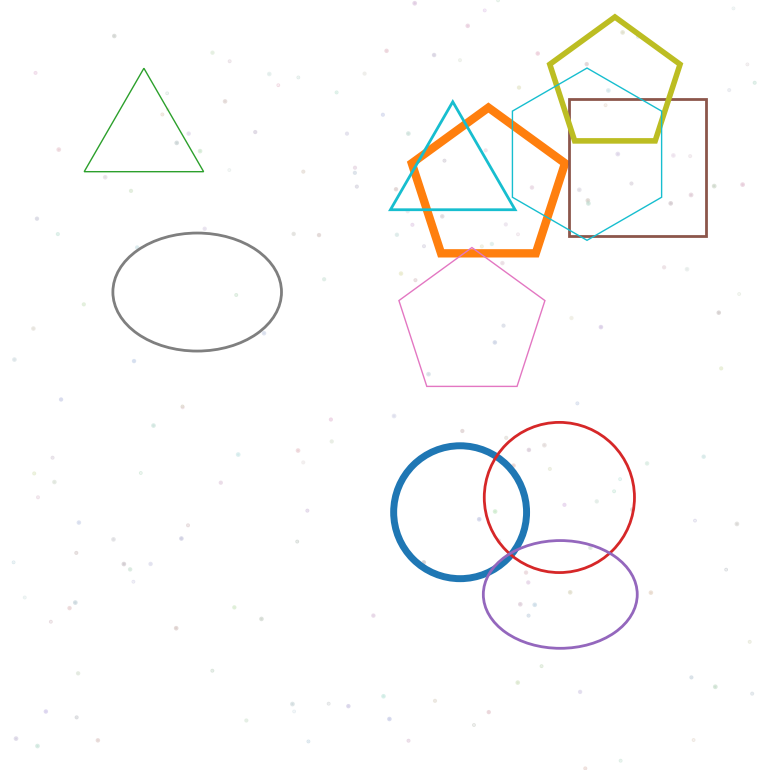[{"shape": "circle", "thickness": 2.5, "radius": 0.43, "center": [0.598, 0.335]}, {"shape": "pentagon", "thickness": 3, "radius": 0.52, "center": [0.634, 0.756]}, {"shape": "triangle", "thickness": 0.5, "radius": 0.45, "center": [0.187, 0.822]}, {"shape": "circle", "thickness": 1, "radius": 0.49, "center": [0.726, 0.354]}, {"shape": "oval", "thickness": 1, "radius": 0.5, "center": [0.728, 0.228]}, {"shape": "square", "thickness": 1, "radius": 0.44, "center": [0.828, 0.783]}, {"shape": "pentagon", "thickness": 0.5, "radius": 0.5, "center": [0.613, 0.579]}, {"shape": "oval", "thickness": 1, "radius": 0.55, "center": [0.256, 0.621]}, {"shape": "pentagon", "thickness": 2, "radius": 0.44, "center": [0.799, 0.889]}, {"shape": "triangle", "thickness": 1, "radius": 0.47, "center": [0.588, 0.774]}, {"shape": "hexagon", "thickness": 0.5, "radius": 0.56, "center": [0.762, 0.8]}]